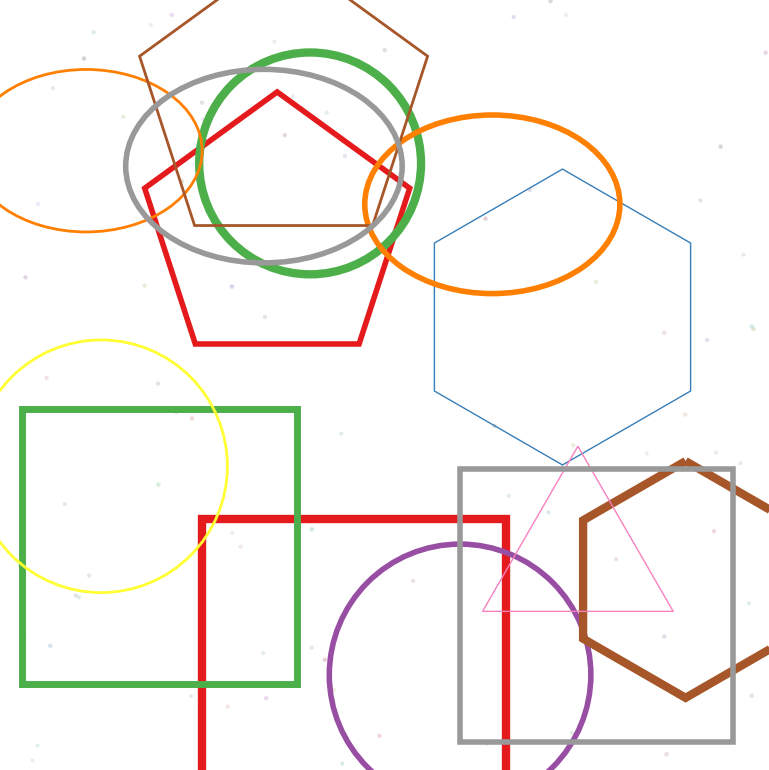[{"shape": "square", "thickness": 3, "radius": 0.99, "center": [0.46, 0.129]}, {"shape": "pentagon", "thickness": 2, "radius": 0.9, "center": [0.36, 0.7]}, {"shape": "hexagon", "thickness": 0.5, "radius": 0.96, "center": [0.731, 0.588]}, {"shape": "circle", "thickness": 3, "radius": 0.72, "center": [0.403, 0.788]}, {"shape": "square", "thickness": 2.5, "radius": 0.89, "center": [0.207, 0.29]}, {"shape": "circle", "thickness": 2, "radius": 0.85, "center": [0.597, 0.124]}, {"shape": "oval", "thickness": 1, "radius": 0.75, "center": [0.112, 0.804]}, {"shape": "oval", "thickness": 2, "radius": 0.83, "center": [0.639, 0.735]}, {"shape": "circle", "thickness": 1, "radius": 0.82, "center": [0.131, 0.394]}, {"shape": "pentagon", "thickness": 1, "radius": 0.98, "center": [0.368, 0.866]}, {"shape": "hexagon", "thickness": 3, "radius": 0.77, "center": [0.89, 0.247]}, {"shape": "triangle", "thickness": 0.5, "radius": 0.71, "center": [0.751, 0.277]}, {"shape": "square", "thickness": 2, "radius": 0.89, "center": [0.775, 0.213]}, {"shape": "oval", "thickness": 2, "radius": 0.9, "center": [0.343, 0.784]}]